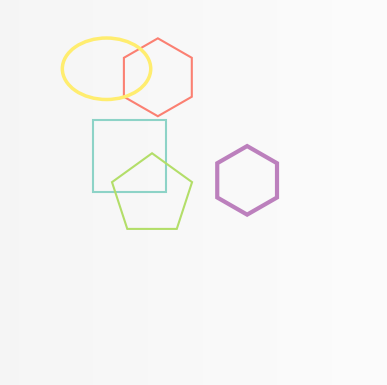[{"shape": "square", "thickness": 1.5, "radius": 0.47, "center": [0.334, 0.596]}, {"shape": "hexagon", "thickness": 1.5, "radius": 0.51, "center": [0.407, 0.799]}, {"shape": "pentagon", "thickness": 1.5, "radius": 0.54, "center": [0.392, 0.493]}, {"shape": "hexagon", "thickness": 3, "radius": 0.45, "center": [0.638, 0.532]}, {"shape": "oval", "thickness": 2.5, "radius": 0.57, "center": [0.275, 0.821]}]